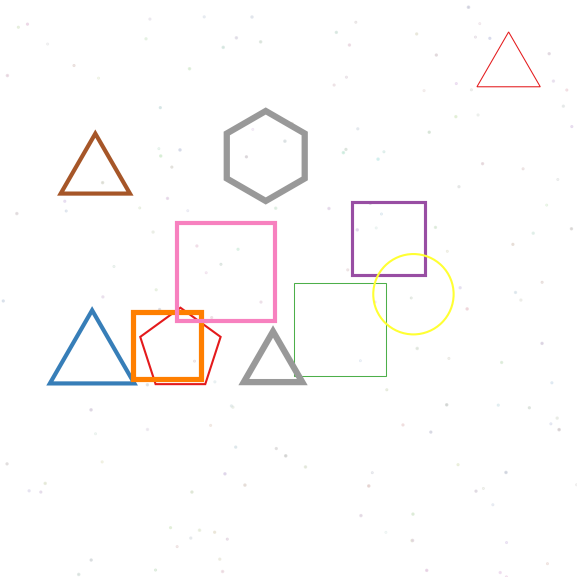[{"shape": "pentagon", "thickness": 1, "radius": 0.37, "center": [0.312, 0.393]}, {"shape": "triangle", "thickness": 0.5, "radius": 0.32, "center": [0.881, 0.881]}, {"shape": "triangle", "thickness": 2, "radius": 0.42, "center": [0.16, 0.377]}, {"shape": "square", "thickness": 0.5, "radius": 0.4, "center": [0.588, 0.428]}, {"shape": "square", "thickness": 1.5, "radius": 0.31, "center": [0.673, 0.586]}, {"shape": "square", "thickness": 2.5, "radius": 0.29, "center": [0.289, 0.401]}, {"shape": "circle", "thickness": 1, "radius": 0.35, "center": [0.716, 0.49]}, {"shape": "triangle", "thickness": 2, "radius": 0.35, "center": [0.165, 0.699]}, {"shape": "square", "thickness": 2, "radius": 0.42, "center": [0.391, 0.528]}, {"shape": "hexagon", "thickness": 3, "radius": 0.39, "center": [0.46, 0.729]}, {"shape": "triangle", "thickness": 3, "radius": 0.29, "center": [0.473, 0.367]}]